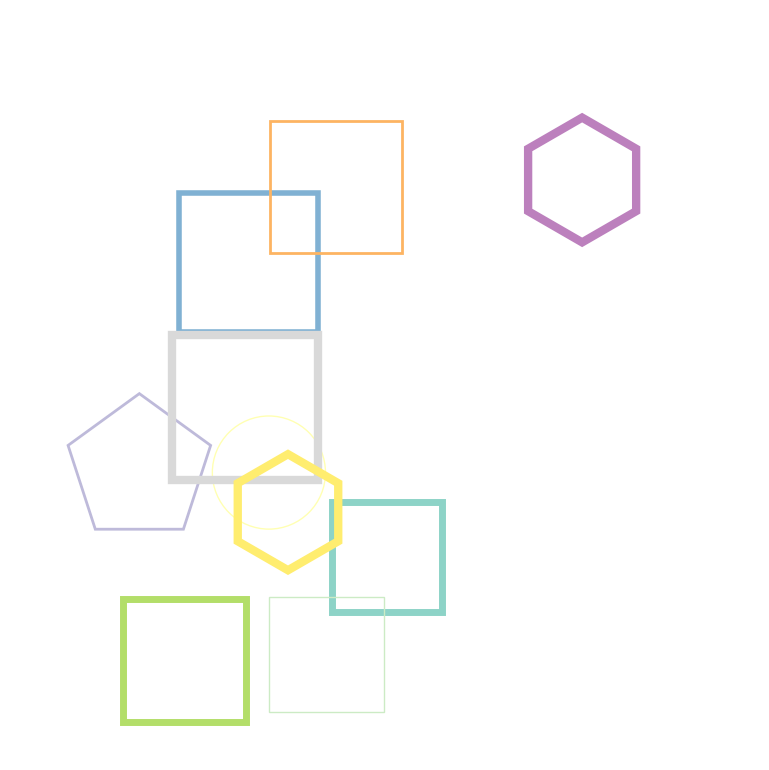[{"shape": "square", "thickness": 2.5, "radius": 0.36, "center": [0.502, 0.277]}, {"shape": "circle", "thickness": 0.5, "radius": 0.37, "center": [0.349, 0.386]}, {"shape": "pentagon", "thickness": 1, "radius": 0.49, "center": [0.181, 0.391]}, {"shape": "square", "thickness": 2, "radius": 0.45, "center": [0.323, 0.659]}, {"shape": "square", "thickness": 1, "radius": 0.43, "center": [0.436, 0.757]}, {"shape": "square", "thickness": 2.5, "radius": 0.4, "center": [0.24, 0.142]}, {"shape": "square", "thickness": 3, "radius": 0.47, "center": [0.318, 0.471]}, {"shape": "hexagon", "thickness": 3, "radius": 0.4, "center": [0.756, 0.766]}, {"shape": "square", "thickness": 0.5, "radius": 0.37, "center": [0.424, 0.15]}, {"shape": "hexagon", "thickness": 3, "radius": 0.38, "center": [0.374, 0.335]}]